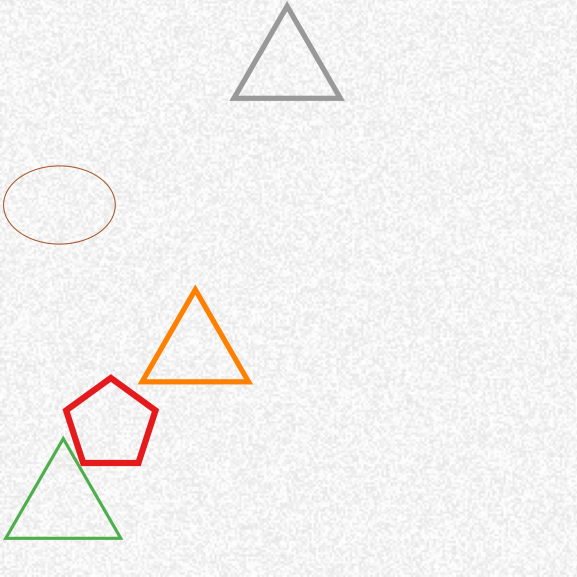[{"shape": "pentagon", "thickness": 3, "radius": 0.41, "center": [0.192, 0.263]}, {"shape": "triangle", "thickness": 1.5, "radius": 0.58, "center": [0.11, 0.124]}, {"shape": "triangle", "thickness": 2.5, "radius": 0.53, "center": [0.338, 0.391]}, {"shape": "oval", "thickness": 0.5, "radius": 0.48, "center": [0.103, 0.644]}, {"shape": "triangle", "thickness": 2.5, "radius": 0.53, "center": [0.497, 0.882]}]